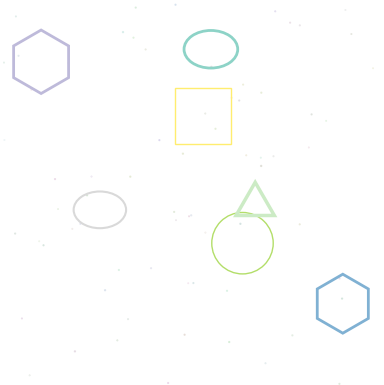[{"shape": "oval", "thickness": 2, "radius": 0.35, "center": [0.548, 0.872]}, {"shape": "hexagon", "thickness": 2, "radius": 0.41, "center": [0.107, 0.84]}, {"shape": "hexagon", "thickness": 2, "radius": 0.38, "center": [0.89, 0.211]}, {"shape": "circle", "thickness": 1, "radius": 0.4, "center": [0.63, 0.368]}, {"shape": "oval", "thickness": 1.5, "radius": 0.34, "center": [0.259, 0.455]}, {"shape": "triangle", "thickness": 2.5, "radius": 0.29, "center": [0.663, 0.469]}, {"shape": "square", "thickness": 1, "radius": 0.36, "center": [0.528, 0.699]}]